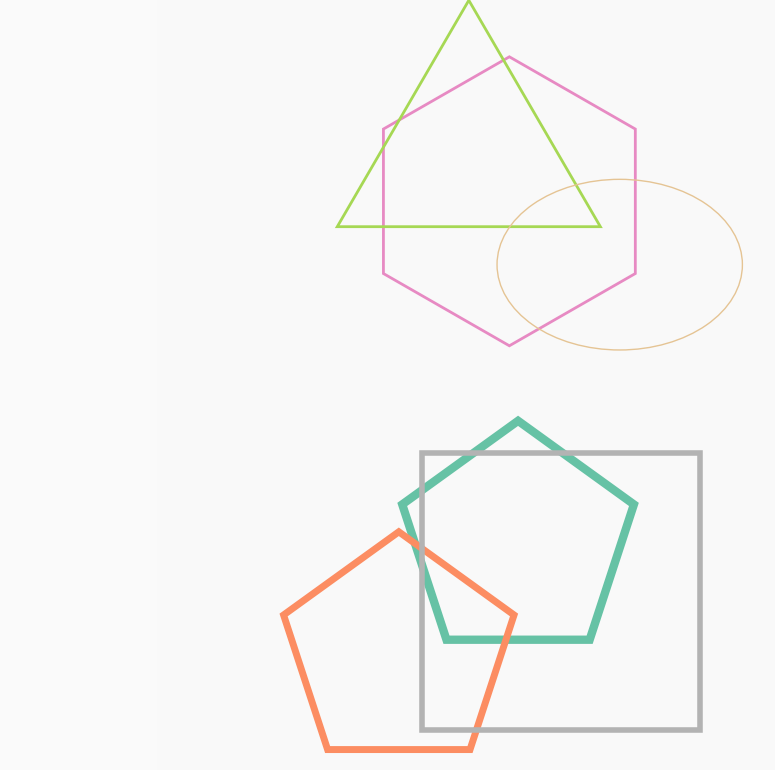[{"shape": "pentagon", "thickness": 3, "radius": 0.79, "center": [0.668, 0.296]}, {"shape": "pentagon", "thickness": 2.5, "radius": 0.78, "center": [0.515, 0.153]}, {"shape": "hexagon", "thickness": 1, "radius": 0.94, "center": [0.657, 0.739]}, {"shape": "triangle", "thickness": 1, "radius": 0.98, "center": [0.605, 0.804]}, {"shape": "oval", "thickness": 0.5, "radius": 0.79, "center": [0.8, 0.656]}, {"shape": "square", "thickness": 2, "radius": 0.9, "center": [0.724, 0.232]}]